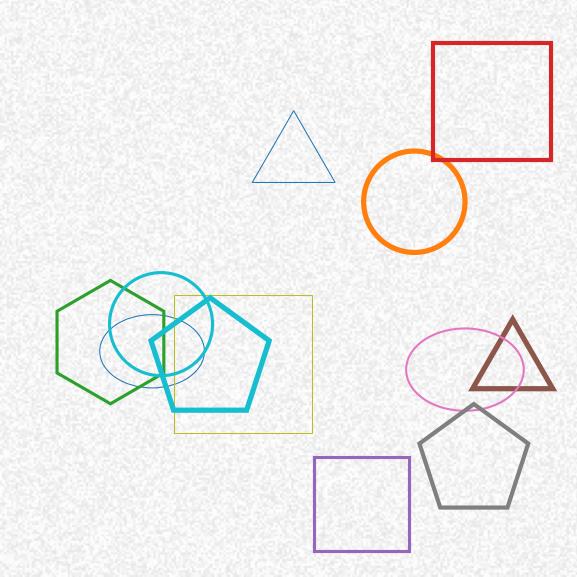[{"shape": "oval", "thickness": 0.5, "radius": 0.45, "center": [0.263, 0.391]}, {"shape": "triangle", "thickness": 0.5, "radius": 0.41, "center": [0.509, 0.725]}, {"shape": "circle", "thickness": 2.5, "radius": 0.44, "center": [0.717, 0.65]}, {"shape": "hexagon", "thickness": 1.5, "radius": 0.53, "center": [0.191, 0.407]}, {"shape": "square", "thickness": 2, "radius": 0.51, "center": [0.852, 0.823]}, {"shape": "square", "thickness": 1.5, "radius": 0.41, "center": [0.626, 0.127]}, {"shape": "triangle", "thickness": 2.5, "radius": 0.4, "center": [0.888, 0.366]}, {"shape": "oval", "thickness": 1, "radius": 0.51, "center": [0.805, 0.359]}, {"shape": "pentagon", "thickness": 2, "radius": 0.5, "center": [0.821, 0.2]}, {"shape": "square", "thickness": 0.5, "radius": 0.6, "center": [0.42, 0.369]}, {"shape": "circle", "thickness": 1.5, "radius": 0.45, "center": [0.279, 0.438]}, {"shape": "pentagon", "thickness": 2.5, "radius": 0.54, "center": [0.364, 0.376]}]